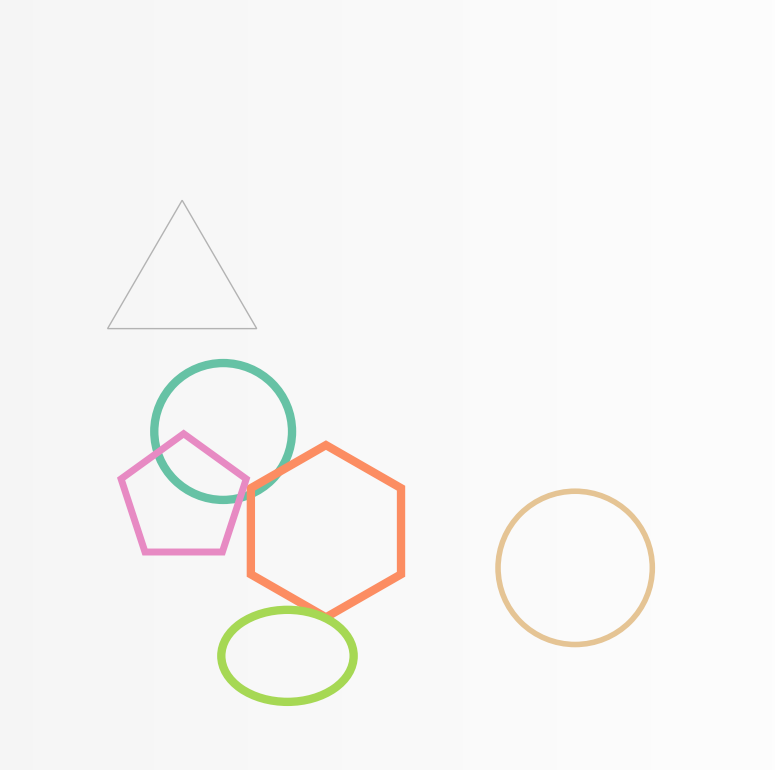[{"shape": "circle", "thickness": 3, "radius": 0.44, "center": [0.288, 0.44]}, {"shape": "hexagon", "thickness": 3, "radius": 0.56, "center": [0.421, 0.31]}, {"shape": "pentagon", "thickness": 2.5, "radius": 0.42, "center": [0.237, 0.352]}, {"shape": "oval", "thickness": 3, "radius": 0.43, "center": [0.371, 0.148]}, {"shape": "circle", "thickness": 2, "radius": 0.5, "center": [0.742, 0.263]}, {"shape": "triangle", "thickness": 0.5, "radius": 0.56, "center": [0.235, 0.629]}]